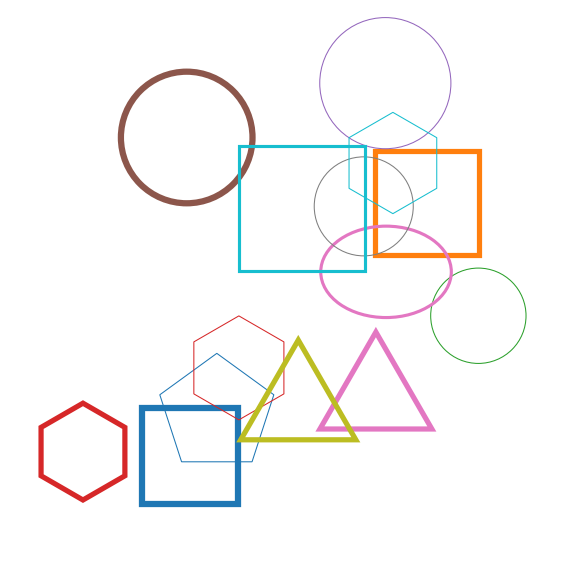[{"shape": "pentagon", "thickness": 0.5, "radius": 0.52, "center": [0.375, 0.283]}, {"shape": "square", "thickness": 3, "radius": 0.41, "center": [0.329, 0.21]}, {"shape": "square", "thickness": 2.5, "radius": 0.45, "center": [0.739, 0.647]}, {"shape": "circle", "thickness": 0.5, "radius": 0.41, "center": [0.828, 0.452]}, {"shape": "hexagon", "thickness": 2.5, "radius": 0.42, "center": [0.144, 0.217]}, {"shape": "hexagon", "thickness": 0.5, "radius": 0.45, "center": [0.414, 0.362]}, {"shape": "circle", "thickness": 0.5, "radius": 0.57, "center": [0.667, 0.855]}, {"shape": "circle", "thickness": 3, "radius": 0.57, "center": [0.323, 0.761]}, {"shape": "triangle", "thickness": 2.5, "radius": 0.56, "center": [0.651, 0.312]}, {"shape": "oval", "thickness": 1.5, "radius": 0.57, "center": [0.668, 0.528]}, {"shape": "circle", "thickness": 0.5, "radius": 0.43, "center": [0.63, 0.642]}, {"shape": "triangle", "thickness": 2.5, "radius": 0.58, "center": [0.516, 0.295]}, {"shape": "hexagon", "thickness": 0.5, "radius": 0.44, "center": [0.68, 0.717]}, {"shape": "square", "thickness": 1.5, "radius": 0.54, "center": [0.522, 0.638]}]